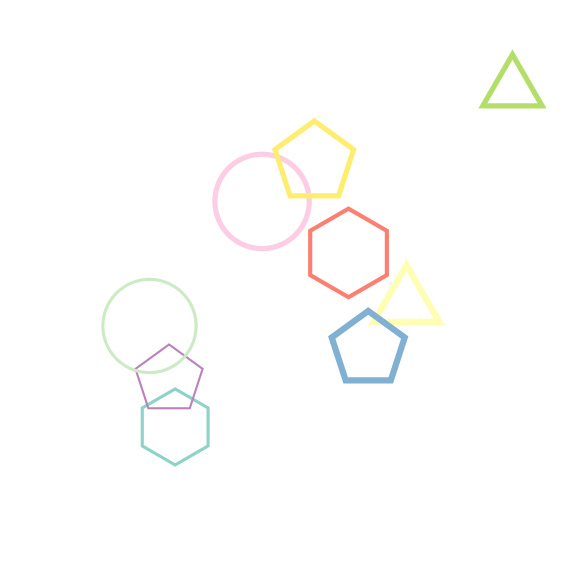[{"shape": "hexagon", "thickness": 1.5, "radius": 0.33, "center": [0.303, 0.26]}, {"shape": "triangle", "thickness": 3, "radius": 0.33, "center": [0.704, 0.475]}, {"shape": "hexagon", "thickness": 2, "radius": 0.38, "center": [0.603, 0.561]}, {"shape": "pentagon", "thickness": 3, "radius": 0.33, "center": [0.638, 0.394]}, {"shape": "triangle", "thickness": 2.5, "radius": 0.3, "center": [0.887, 0.845]}, {"shape": "circle", "thickness": 2.5, "radius": 0.41, "center": [0.454, 0.65]}, {"shape": "pentagon", "thickness": 1, "radius": 0.31, "center": [0.293, 0.342]}, {"shape": "circle", "thickness": 1.5, "radius": 0.4, "center": [0.259, 0.435]}, {"shape": "pentagon", "thickness": 2.5, "radius": 0.36, "center": [0.544, 0.718]}]